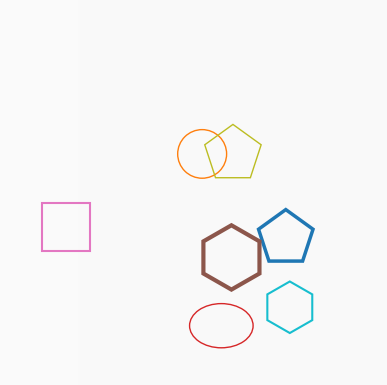[{"shape": "pentagon", "thickness": 2.5, "radius": 0.37, "center": [0.737, 0.382]}, {"shape": "circle", "thickness": 1, "radius": 0.32, "center": [0.522, 0.6]}, {"shape": "oval", "thickness": 1, "radius": 0.41, "center": [0.571, 0.154]}, {"shape": "hexagon", "thickness": 3, "radius": 0.42, "center": [0.597, 0.331]}, {"shape": "square", "thickness": 1.5, "radius": 0.31, "center": [0.17, 0.409]}, {"shape": "pentagon", "thickness": 1, "radius": 0.38, "center": [0.601, 0.6]}, {"shape": "hexagon", "thickness": 1.5, "radius": 0.33, "center": [0.748, 0.202]}]